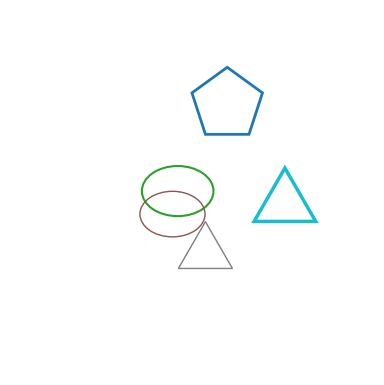[{"shape": "pentagon", "thickness": 2, "radius": 0.48, "center": [0.59, 0.729]}, {"shape": "oval", "thickness": 1.5, "radius": 0.47, "center": [0.461, 0.504]}, {"shape": "oval", "thickness": 1, "radius": 0.42, "center": [0.448, 0.444]}, {"shape": "triangle", "thickness": 1, "radius": 0.41, "center": [0.534, 0.343]}, {"shape": "triangle", "thickness": 2.5, "radius": 0.46, "center": [0.74, 0.471]}]